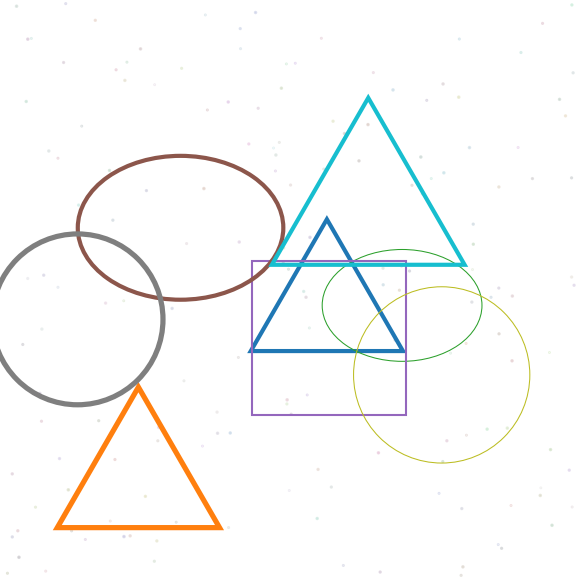[{"shape": "triangle", "thickness": 2, "radius": 0.76, "center": [0.566, 0.467]}, {"shape": "triangle", "thickness": 2.5, "radius": 0.81, "center": [0.24, 0.167]}, {"shape": "oval", "thickness": 0.5, "radius": 0.69, "center": [0.696, 0.47]}, {"shape": "square", "thickness": 1, "radius": 0.67, "center": [0.569, 0.414]}, {"shape": "oval", "thickness": 2, "radius": 0.89, "center": [0.313, 0.605]}, {"shape": "circle", "thickness": 2.5, "radius": 0.74, "center": [0.134, 0.446]}, {"shape": "circle", "thickness": 0.5, "radius": 0.76, "center": [0.765, 0.35]}, {"shape": "triangle", "thickness": 2, "radius": 0.96, "center": [0.638, 0.637]}]